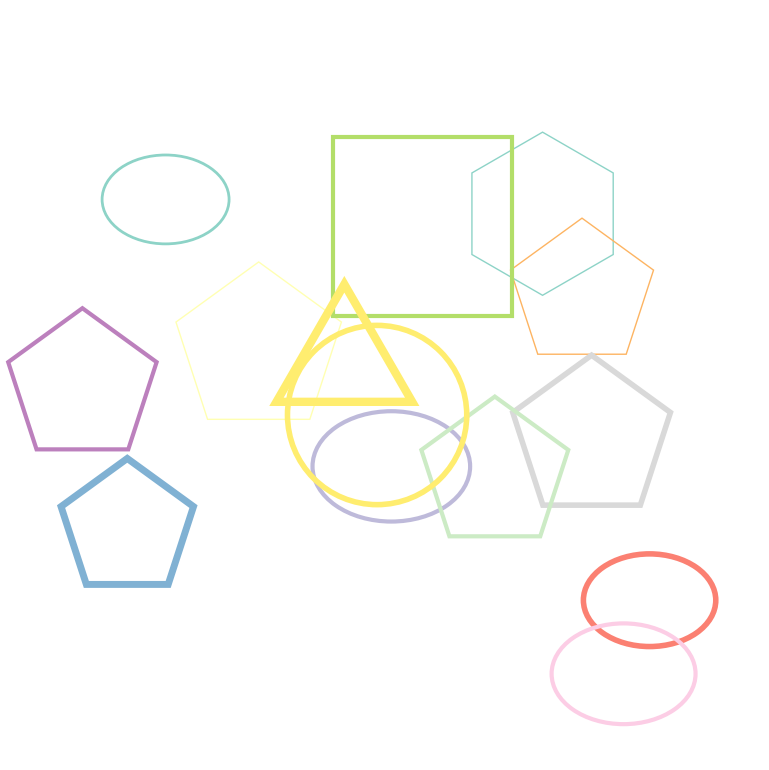[{"shape": "oval", "thickness": 1, "radius": 0.41, "center": [0.215, 0.741]}, {"shape": "hexagon", "thickness": 0.5, "radius": 0.53, "center": [0.705, 0.722]}, {"shape": "pentagon", "thickness": 0.5, "radius": 0.56, "center": [0.336, 0.547]}, {"shape": "oval", "thickness": 1.5, "radius": 0.51, "center": [0.508, 0.394]}, {"shape": "oval", "thickness": 2, "radius": 0.43, "center": [0.844, 0.221]}, {"shape": "pentagon", "thickness": 2.5, "radius": 0.45, "center": [0.165, 0.314]}, {"shape": "pentagon", "thickness": 0.5, "radius": 0.49, "center": [0.756, 0.619]}, {"shape": "square", "thickness": 1.5, "radius": 0.58, "center": [0.549, 0.705]}, {"shape": "oval", "thickness": 1.5, "radius": 0.47, "center": [0.81, 0.125]}, {"shape": "pentagon", "thickness": 2, "radius": 0.54, "center": [0.768, 0.431]}, {"shape": "pentagon", "thickness": 1.5, "radius": 0.51, "center": [0.107, 0.498]}, {"shape": "pentagon", "thickness": 1.5, "radius": 0.5, "center": [0.643, 0.385]}, {"shape": "triangle", "thickness": 3, "radius": 0.51, "center": [0.447, 0.529]}, {"shape": "circle", "thickness": 2, "radius": 0.58, "center": [0.49, 0.461]}]